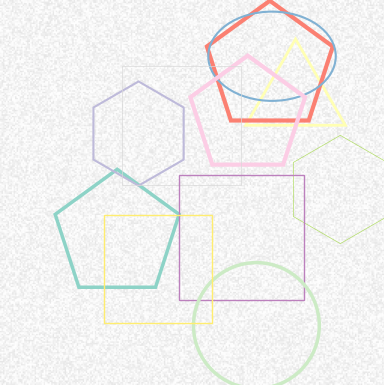[{"shape": "pentagon", "thickness": 2.5, "radius": 0.85, "center": [0.304, 0.391]}, {"shape": "triangle", "thickness": 2, "radius": 0.75, "center": [0.768, 0.749]}, {"shape": "hexagon", "thickness": 1.5, "radius": 0.68, "center": [0.36, 0.653]}, {"shape": "pentagon", "thickness": 3, "radius": 0.86, "center": [0.701, 0.826]}, {"shape": "oval", "thickness": 1.5, "radius": 0.83, "center": [0.707, 0.854]}, {"shape": "hexagon", "thickness": 0.5, "radius": 0.7, "center": [0.884, 0.508]}, {"shape": "pentagon", "thickness": 3, "radius": 0.78, "center": [0.643, 0.699]}, {"shape": "square", "thickness": 0.5, "radius": 0.77, "center": [0.471, 0.673]}, {"shape": "square", "thickness": 1, "radius": 0.81, "center": [0.627, 0.384]}, {"shape": "circle", "thickness": 2.5, "radius": 0.82, "center": [0.666, 0.154]}, {"shape": "square", "thickness": 1, "radius": 0.7, "center": [0.41, 0.302]}]